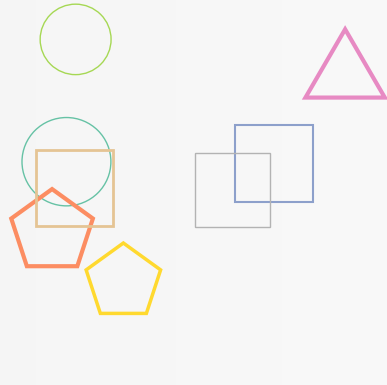[{"shape": "circle", "thickness": 1, "radius": 0.57, "center": [0.171, 0.58]}, {"shape": "pentagon", "thickness": 3, "radius": 0.55, "center": [0.134, 0.398]}, {"shape": "square", "thickness": 1.5, "radius": 0.5, "center": [0.708, 0.576]}, {"shape": "triangle", "thickness": 3, "radius": 0.59, "center": [0.891, 0.806]}, {"shape": "circle", "thickness": 1, "radius": 0.46, "center": [0.195, 0.898]}, {"shape": "pentagon", "thickness": 2.5, "radius": 0.51, "center": [0.318, 0.268]}, {"shape": "square", "thickness": 2, "radius": 0.49, "center": [0.192, 0.512]}, {"shape": "square", "thickness": 1, "radius": 0.49, "center": [0.6, 0.506]}]